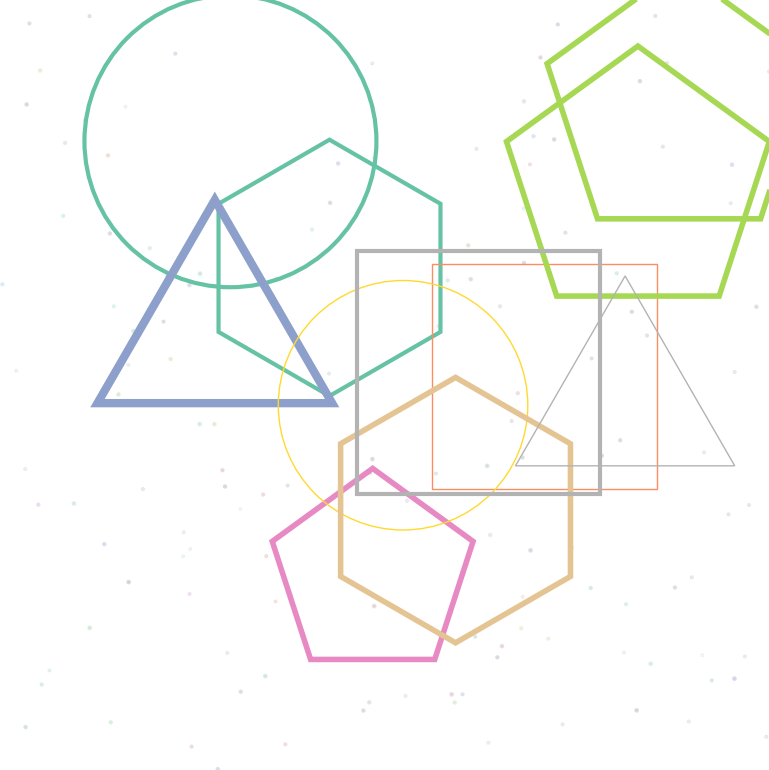[{"shape": "circle", "thickness": 1.5, "radius": 0.95, "center": [0.299, 0.817]}, {"shape": "hexagon", "thickness": 1.5, "radius": 0.83, "center": [0.428, 0.652]}, {"shape": "square", "thickness": 0.5, "radius": 0.73, "center": [0.708, 0.511]}, {"shape": "triangle", "thickness": 3, "radius": 0.88, "center": [0.279, 0.564]}, {"shape": "pentagon", "thickness": 2, "radius": 0.69, "center": [0.484, 0.255]}, {"shape": "pentagon", "thickness": 2, "radius": 0.9, "center": [0.828, 0.761]}, {"shape": "pentagon", "thickness": 2, "radius": 0.9, "center": [0.882, 0.862]}, {"shape": "circle", "thickness": 0.5, "radius": 0.81, "center": [0.523, 0.474]}, {"shape": "hexagon", "thickness": 2, "radius": 0.86, "center": [0.592, 0.338]}, {"shape": "triangle", "thickness": 0.5, "radius": 0.82, "center": [0.812, 0.477]}, {"shape": "square", "thickness": 1.5, "radius": 0.79, "center": [0.621, 0.517]}]